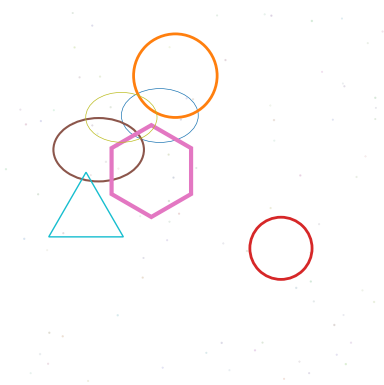[{"shape": "oval", "thickness": 0.5, "radius": 0.5, "center": [0.415, 0.7]}, {"shape": "circle", "thickness": 2, "radius": 0.54, "center": [0.455, 0.803]}, {"shape": "circle", "thickness": 2, "radius": 0.4, "center": [0.73, 0.355]}, {"shape": "oval", "thickness": 1.5, "radius": 0.59, "center": [0.256, 0.611]}, {"shape": "hexagon", "thickness": 3, "radius": 0.6, "center": [0.393, 0.556]}, {"shape": "oval", "thickness": 0.5, "radius": 0.46, "center": [0.315, 0.695]}, {"shape": "triangle", "thickness": 1, "radius": 0.56, "center": [0.223, 0.441]}]